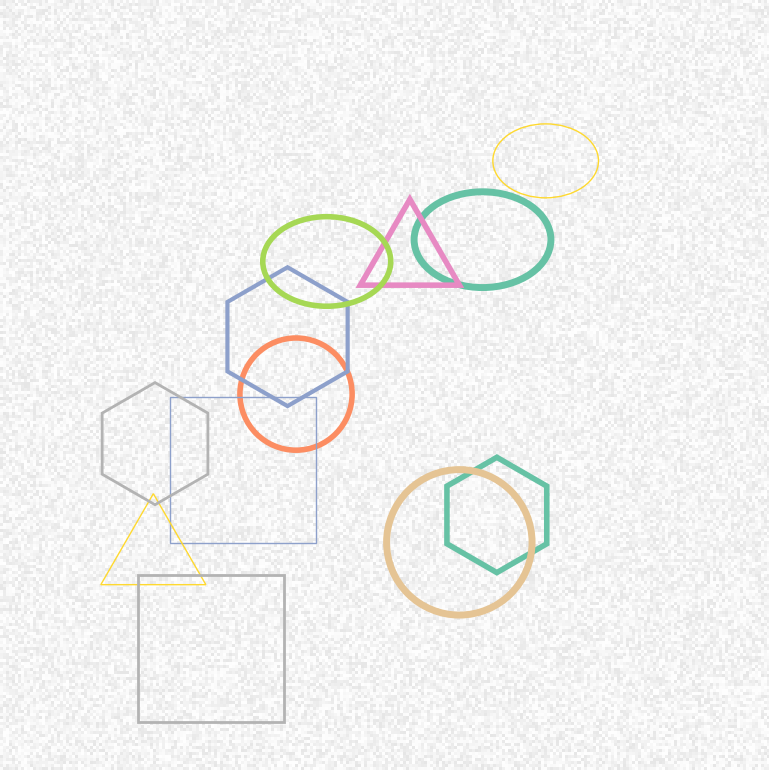[{"shape": "oval", "thickness": 2.5, "radius": 0.44, "center": [0.627, 0.689]}, {"shape": "hexagon", "thickness": 2, "radius": 0.37, "center": [0.645, 0.331]}, {"shape": "circle", "thickness": 2, "radius": 0.36, "center": [0.384, 0.488]}, {"shape": "square", "thickness": 0.5, "radius": 0.48, "center": [0.316, 0.39]}, {"shape": "hexagon", "thickness": 1.5, "radius": 0.45, "center": [0.373, 0.563]}, {"shape": "triangle", "thickness": 2, "radius": 0.37, "center": [0.532, 0.667]}, {"shape": "oval", "thickness": 2, "radius": 0.42, "center": [0.424, 0.66]}, {"shape": "triangle", "thickness": 0.5, "radius": 0.39, "center": [0.199, 0.28]}, {"shape": "oval", "thickness": 0.5, "radius": 0.34, "center": [0.709, 0.791]}, {"shape": "circle", "thickness": 2.5, "radius": 0.47, "center": [0.597, 0.296]}, {"shape": "square", "thickness": 1, "radius": 0.48, "center": [0.274, 0.158]}, {"shape": "hexagon", "thickness": 1, "radius": 0.4, "center": [0.201, 0.424]}]